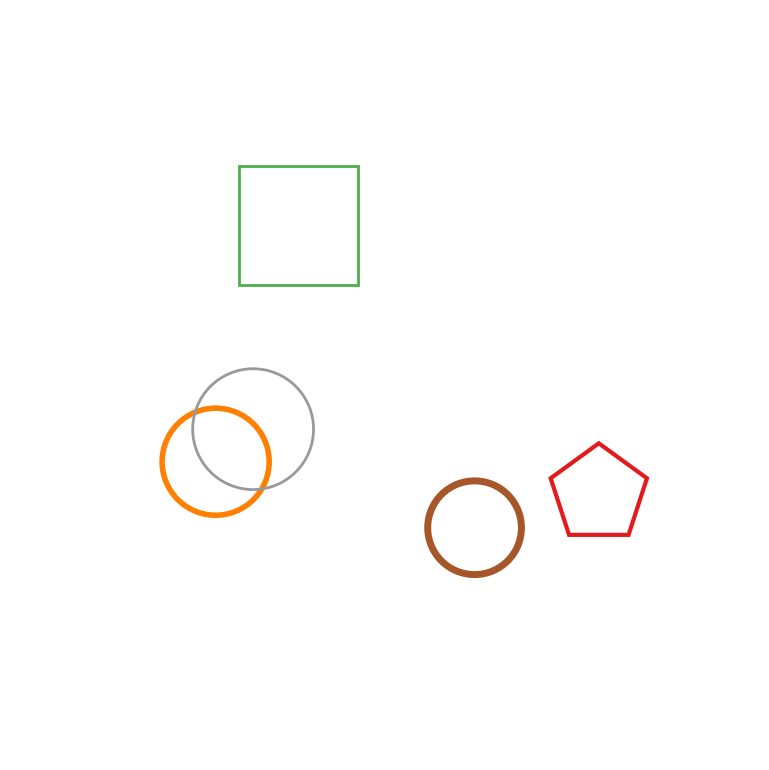[{"shape": "pentagon", "thickness": 1.5, "radius": 0.33, "center": [0.778, 0.359]}, {"shape": "square", "thickness": 1, "radius": 0.39, "center": [0.387, 0.707]}, {"shape": "circle", "thickness": 2, "radius": 0.35, "center": [0.28, 0.4]}, {"shape": "circle", "thickness": 2.5, "radius": 0.3, "center": [0.616, 0.315]}, {"shape": "circle", "thickness": 1, "radius": 0.39, "center": [0.329, 0.443]}]